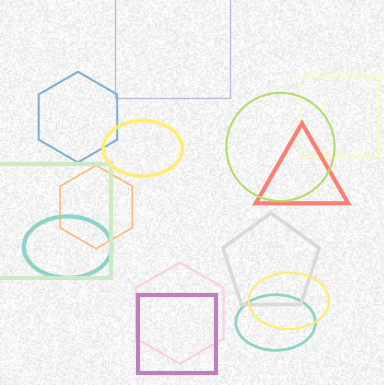[{"shape": "oval", "thickness": 2, "radius": 0.52, "center": [0.716, 0.162]}, {"shape": "oval", "thickness": 3, "radius": 0.57, "center": [0.176, 0.358]}, {"shape": "square", "thickness": 1, "radius": 0.52, "center": [0.88, 0.699]}, {"shape": "square", "thickness": 1, "radius": 0.75, "center": [0.449, 0.895]}, {"shape": "triangle", "thickness": 3, "radius": 0.69, "center": [0.784, 0.541]}, {"shape": "hexagon", "thickness": 1.5, "radius": 0.59, "center": [0.202, 0.696]}, {"shape": "hexagon", "thickness": 1, "radius": 0.54, "center": [0.25, 0.462]}, {"shape": "circle", "thickness": 1.5, "radius": 0.7, "center": [0.728, 0.618]}, {"shape": "hexagon", "thickness": 1.5, "radius": 0.66, "center": [0.467, 0.187]}, {"shape": "pentagon", "thickness": 2.5, "radius": 0.66, "center": [0.704, 0.315]}, {"shape": "square", "thickness": 3, "radius": 0.5, "center": [0.46, 0.133]}, {"shape": "square", "thickness": 3, "radius": 0.74, "center": [0.141, 0.427]}, {"shape": "oval", "thickness": 2.5, "radius": 0.51, "center": [0.371, 0.615]}, {"shape": "oval", "thickness": 1.5, "radius": 0.52, "center": [0.751, 0.219]}]